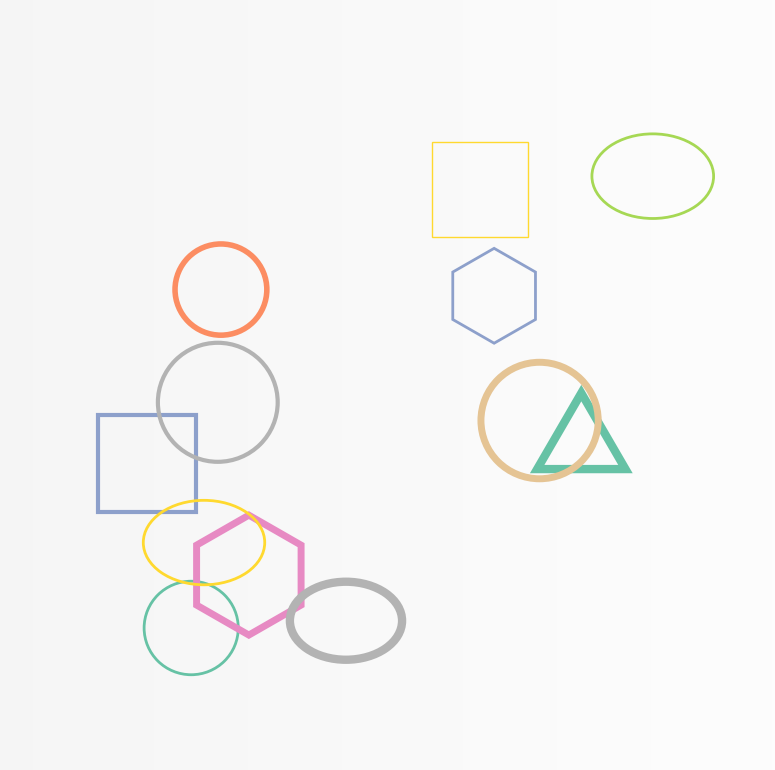[{"shape": "triangle", "thickness": 3, "radius": 0.33, "center": [0.75, 0.424]}, {"shape": "circle", "thickness": 1, "radius": 0.3, "center": [0.247, 0.184]}, {"shape": "circle", "thickness": 2, "radius": 0.3, "center": [0.285, 0.624]}, {"shape": "square", "thickness": 1.5, "radius": 0.32, "center": [0.19, 0.398]}, {"shape": "hexagon", "thickness": 1, "radius": 0.31, "center": [0.638, 0.616]}, {"shape": "hexagon", "thickness": 2.5, "radius": 0.39, "center": [0.321, 0.253]}, {"shape": "oval", "thickness": 1, "radius": 0.39, "center": [0.842, 0.771]}, {"shape": "oval", "thickness": 1, "radius": 0.39, "center": [0.263, 0.295]}, {"shape": "square", "thickness": 0.5, "radius": 0.31, "center": [0.619, 0.754]}, {"shape": "circle", "thickness": 2.5, "radius": 0.38, "center": [0.696, 0.454]}, {"shape": "circle", "thickness": 1.5, "radius": 0.39, "center": [0.281, 0.478]}, {"shape": "oval", "thickness": 3, "radius": 0.36, "center": [0.446, 0.194]}]